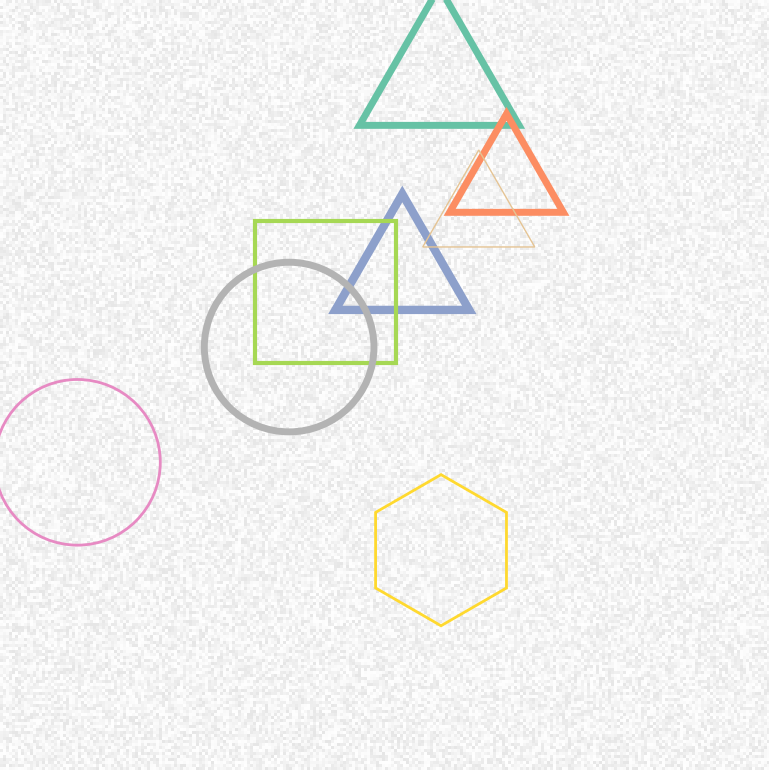[{"shape": "triangle", "thickness": 2.5, "radius": 0.6, "center": [0.57, 0.897]}, {"shape": "triangle", "thickness": 2.5, "radius": 0.43, "center": [0.658, 0.767]}, {"shape": "triangle", "thickness": 3, "radius": 0.5, "center": [0.522, 0.648]}, {"shape": "circle", "thickness": 1, "radius": 0.54, "center": [0.101, 0.4]}, {"shape": "square", "thickness": 1.5, "radius": 0.46, "center": [0.423, 0.621]}, {"shape": "hexagon", "thickness": 1, "radius": 0.49, "center": [0.573, 0.285]}, {"shape": "triangle", "thickness": 0.5, "radius": 0.42, "center": [0.622, 0.721]}, {"shape": "circle", "thickness": 2.5, "radius": 0.55, "center": [0.376, 0.549]}]